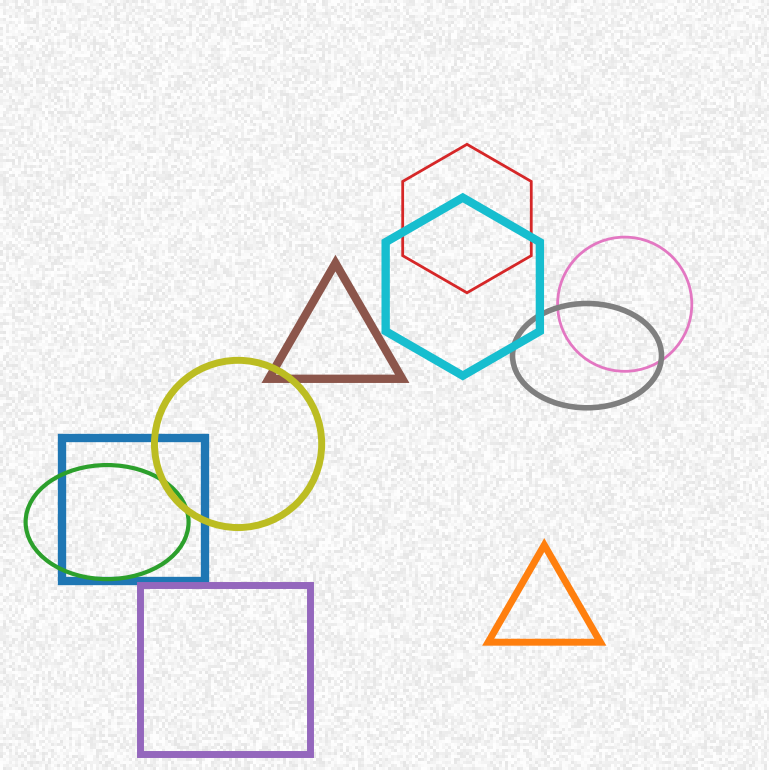[{"shape": "square", "thickness": 3, "radius": 0.46, "center": [0.174, 0.339]}, {"shape": "triangle", "thickness": 2.5, "radius": 0.42, "center": [0.707, 0.208]}, {"shape": "oval", "thickness": 1.5, "radius": 0.53, "center": [0.139, 0.322]}, {"shape": "hexagon", "thickness": 1, "radius": 0.48, "center": [0.606, 0.716]}, {"shape": "square", "thickness": 2.5, "radius": 0.55, "center": [0.292, 0.13]}, {"shape": "triangle", "thickness": 3, "radius": 0.5, "center": [0.436, 0.558]}, {"shape": "circle", "thickness": 1, "radius": 0.44, "center": [0.811, 0.605]}, {"shape": "oval", "thickness": 2, "radius": 0.48, "center": [0.762, 0.538]}, {"shape": "circle", "thickness": 2.5, "radius": 0.54, "center": [0.309, 0.423]}, {"shape": "hexagon", "thickness": 3, "radius": 0.58, "center": [0.601, 0.628]}]